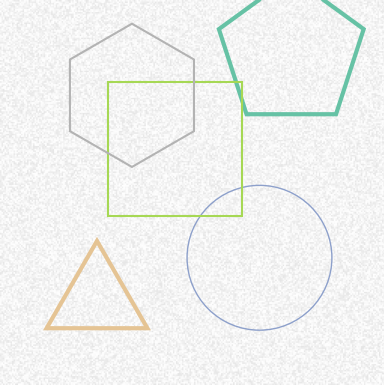[{"shape": "pentagon", "thickness": 3, "radius": 0.99, "center": [0.757, 0.863]}, {"shape": "circle", "thickness": 1, "radius": 0.94, "center": [0.674, 0.331]}, {"shape": "square", "thickness": 1.5, "radius": 0.87, "center": [0.454, 0.613]}, {"shape": "triangle", "thickness": 3, "radius": 0.76, "center": [0.252, 0.223]}, {"shape": "hexagon", "thickness": 1.5, "radius": 0.93, "center": [0.343, 0.752]}]